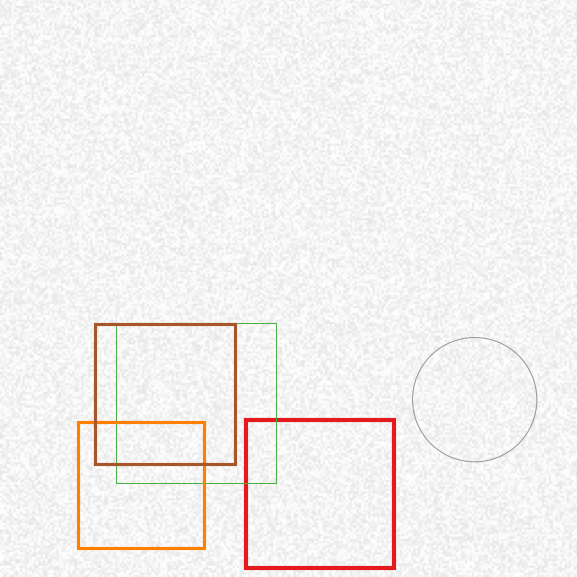[{"shape": "square", "thickness": 2, "radius": 0.64, "center": [0.555, 0.143]}, {"shape": "square", "thickness": 0.5, "radius": 0.69, "center": [0.34, 0.302]}, {"shape": "square", "thickness": 1.5, "radius": 0.54, "center": [0.245, 0.16]}, {"shape": "square", "thickness": 1.5, "radius": 0.61, "center": [0.285, 0.318]}, {"shape": "circle", "thickness": 0.5, "radius": 0.54, "center": [0.822, 0.307]}]